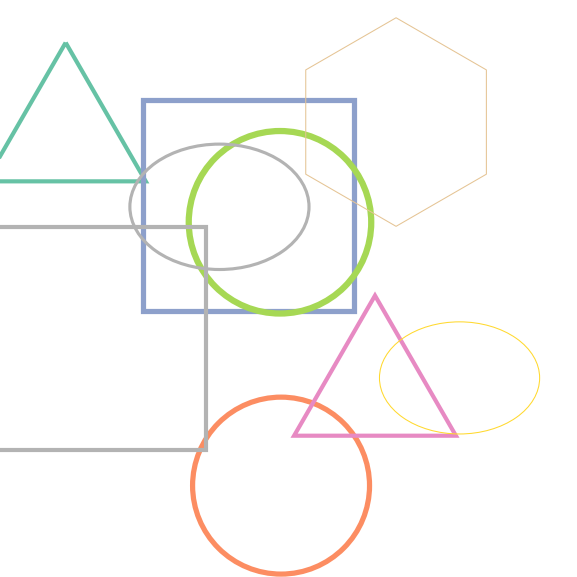[{"shape": "triangle", "thickness": 2, "radius": 0.8, "center": [0.114, 0.765]}, {"shape": "circle", "thickness": 2.5, "radius": 0.77, "center": [0.487, 0.158]}, {"shape": "square", "thickness": 2.5, "radius": 0.91, "center": [0.43, 0.643]}, {"shape": "triangle", "thickness": 2, "radius": 0.81, "center": [0.649, 0.326]}, {"shape": "circle", "thickness": 3, "radius": 0.79, "center": [0.485, 0.614]}, {"shape": "oval", "thickness": 0.5, "radius": 0.69, "center": [0.796, 0.345]}, {"shape": "hexagon", "thickness": 0.5, "radius": 0.9, "center": [0.686, 0.788]}, {"shape": "square", "thickness": 2, "radius": 0.97, "center": [0.163, 0.413]}, {"shape": "oval", "thickness": 1.5, "radius": 0.78, "center": [0.38, 0.641]}]